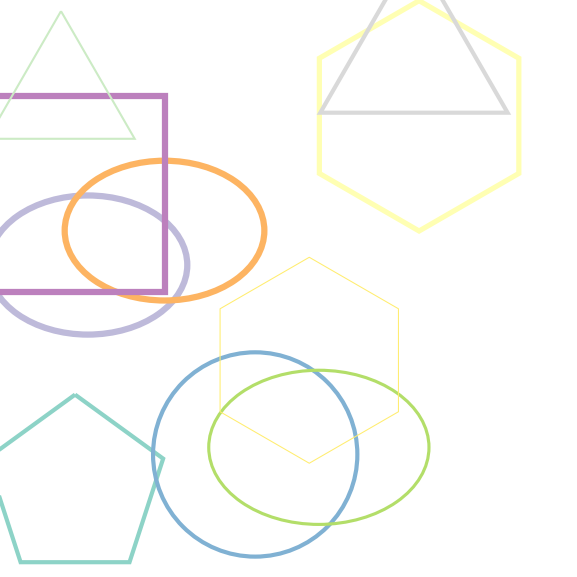[{"shape": "pentagon", "thickness": 2, "radius": 0.8, "center": [0.13, 0.155]}, {"shape": "hexagon", "thickness": 2.5, "radius": 1.0, "center": [0.726, 0.799]}, {"shape": "oval", "thickness": 3, "radius": 0.86, "center": [0.152, 0.54]}, {"shape": "circle", "thickness": 2, "radius": 0.88, "center": [0.442, 0.212]}, {"shape": "oval", "thickness": 3, "radius": 0.86, "center": [0.285, 0.6]}, {"shape": "oval", "thickness": 1.5, "radius": 0.95, "center": [0.552, 0.225]}, {"shape": "triangle", "thickness": 2, "radius": 0.94, "center": [0.717, 0.898]}, {"shape": "square", "thickness": 3, "radius": 0.85, "center": [0.116, 0.664]}, {"shape": "triangle", "thickness": 1, "radius": 0.74, "center": [0.106, 0.832]}, {"shape": "hexagon", "thickness": 0.5, "radius": 0.89, "center": [0.536, 0.375]}]